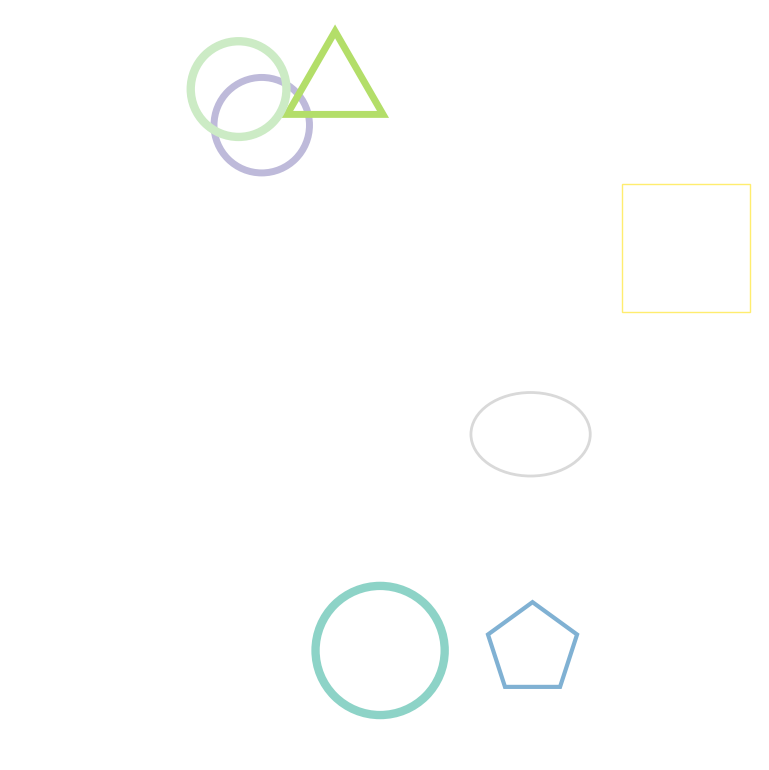[{"shape": "circle", "thickness": 3, "radius": 0.42, "center": [0.494, 0.155]}, {"shape": "circle", "thickness": 2.5, "radius": 0.31, "center": [0.34, 0.837]}, {"shape": "pentagon", "thickness": 1.5, "radius": 0.3, "center": [0.692, 0.157]}, {"shape": "triangle", "thickness": 2.5, "radius": 0.36, "center": [0.435, 0.887]}, {"shape": "oval", "thickness": 1, "radius": 0.39, "center": [0.689, 0.436]}, {"shape": "circle", "thickness": 3, "radius": 0.31, "center": [0.31, 0.884]}, {"shape": "square", "thickness": 0.5, "radius": 0.41, "center": [0.891, 0.678]}]